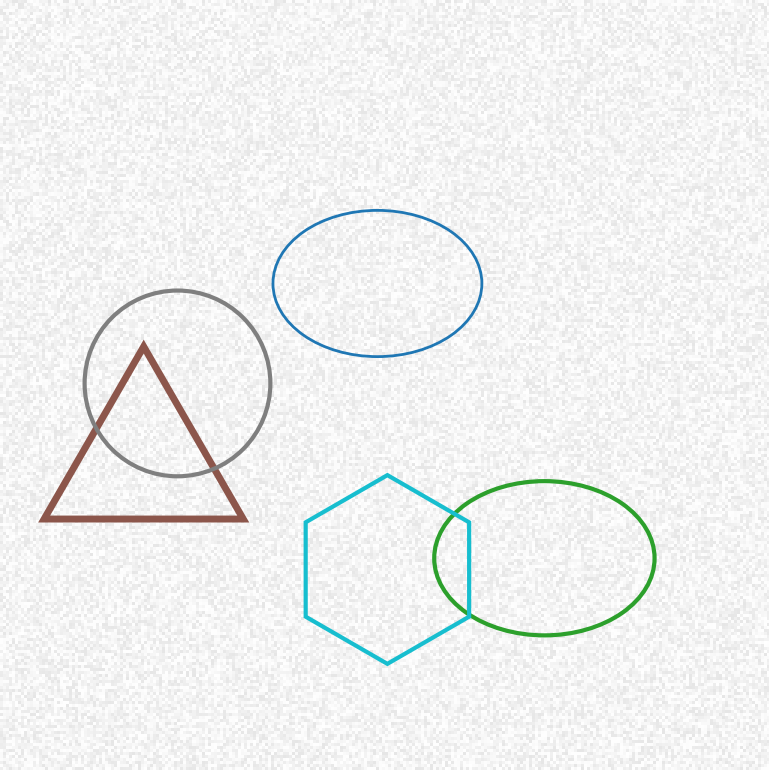[{"shape": "oval", "thickness": 1, "radius": 0.68, "center": [0.49, 0.632]}, {"shape": "oval", "thickness": 1.5, "radius": 0.72, "center": [0.707, 0.275]}, {"shape": "triangle", "thickness": 2.5, "radius": 0.75, "center": [0.187, 0.401]}, {"shape": "circle", "thickness": 1.5, "radius": 0.6, "center": [0.231, 0.502]}, {"shape": "hexagon", "thickness": 1.5, "radius": 0.61, "center": [0.503, 0.26]}]